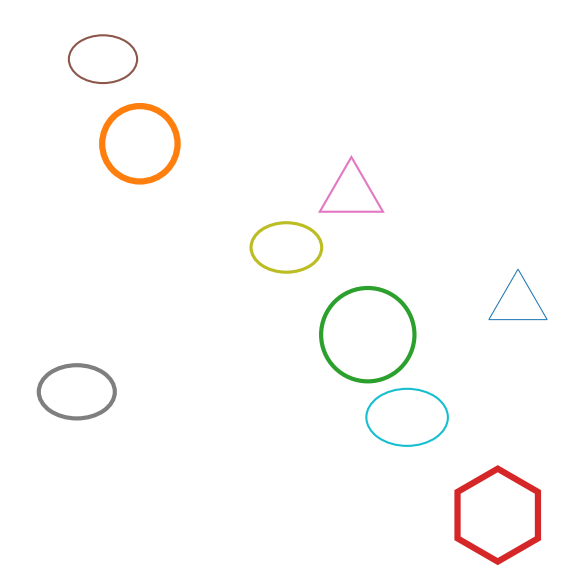[{"shape": "triangle", "thickness": 0.5, "radius": 0.29, "center": [0.897, 0.475]}, {"shape": "circle", "thickness": 3, "radius": 0.33, "center": [0.242, 0.75]}, {"shape": "circle", "thickness": 2, "radius": 0.4, "center": [0.637, 0.42]}, {"shape": "hexagon", "thickness": 3, "radius": 0.4, "center": [0.862, 0.107]}, {"shape": "oval", "thickness": 1, "radius": 0.3, "center": [0.178, 0.897]}, {"shape": "triangle", "thickness": 1, "radius": 0.32, "center": [0.608, 0.664]}, {"shape": "oval", "thickness": 2, "radius": 0.33, "center": [0.133, 0.321]}, {"shape": "oval", "thickness": 1.5, "radius": 0.31, "center": [0.496, 0.571]}, {"shape": "oval", "thickness": 1, "radius": 0.35, "center": [0.705, 0.276]}]